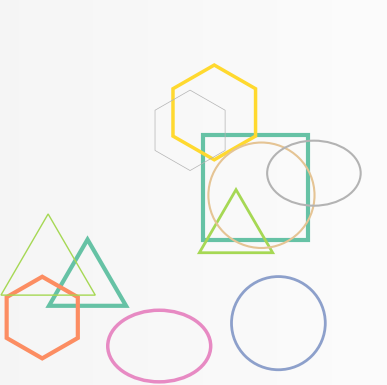[{"shape": "triangle", "thickness": 3, "radius": 0.57, "center": [0.226, 0.263]}, {"shape": "square", "thickness": 3, "radius": 0.68, "center": [0.659, 0.512]}, {"shape": "hexagon", "thickness": 3, "radius": 0.53, "center": [0.109, 0.175]}, {"shape": "circle", "thickness": 2, "radius": 0.61, "center": [0.718, 0.161]}, {"shape": "oval", "thickness": 2.5, "radius": 0.66, "center": [0.411, 0.101]}, {"shape": "triangle", "thickness": 2, "radius": 0.55, "center": [0.609, 0.398]}, {"shape": "triangle", "thickness": 1, "radius": 0.7, "center": [0.124, 0.304]}, {"shape": "hexagon", "thickness": 2.5, "radius": 0.62, "center": [0.553, 0.708]}, {"shape": "circle", "thickness": 1.5, "radius": 0.68, "center": [0.675, 0.493]}, {"shape": "oval", "thickness": 1.5, "radius": 0.6, "center": [0.81, 0.55]}, {"shape": "hexagon", "thickness": 0.5, "radius": 0.52, "center": [0.491, 0.661]}]